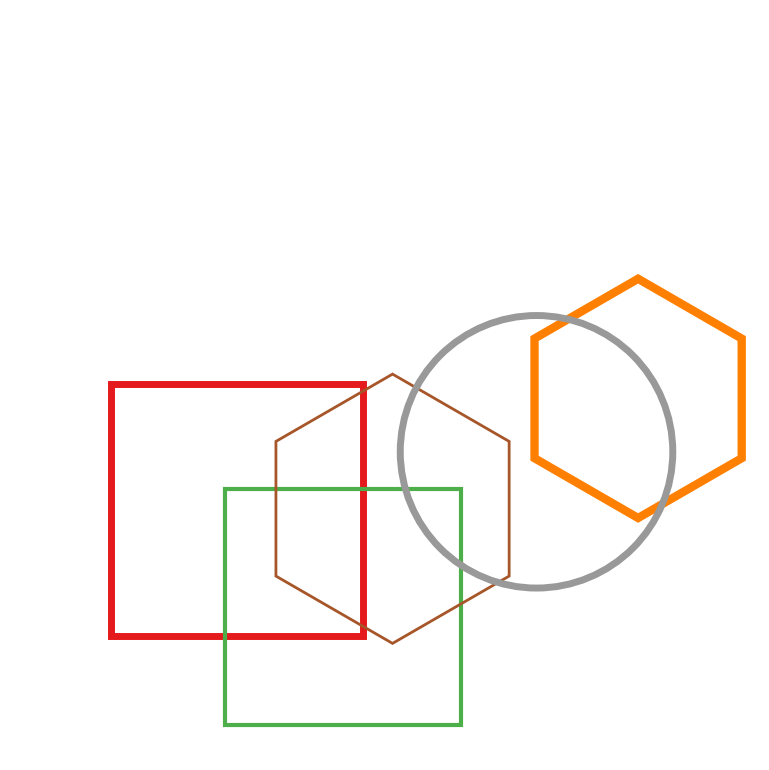[{"shape": "square", "thickness": 2.5, "radius": 0.82, "center": [0.308, 0.338]}, {"shape": "square", "thickness": 1.5, "radius": 0.77, "center": [0.445, 0.212]}, {"shape": "hexagon", "thickness": 3, "radius": 0.78, "center": [0.829, 0.483]}, {"shape": "hexagon", "thickness": 1, "radius": 0.87, "center": [0.51, 0.339]}, {"shape": "circle", "thickness": 2.5, "radius": 0.88, "center": [0.697, 0.413]}]